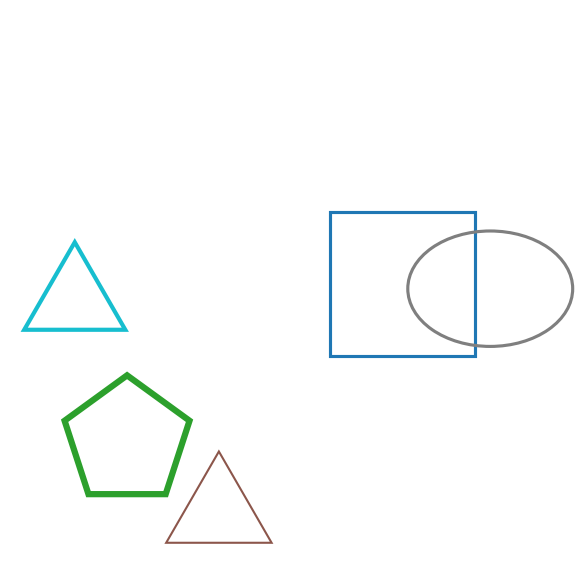[{"shape": "square", "thickness": 1.5, "radius": 0.63, "center": [0.697, 0.508]}, {"shape": "pentagon", "thickness": 3, "radius": 0.57, "center": [0.22, 0.235]}, {"shape": "triangle", "thickness": 1, "radius": 0.53, "center": [0.379, 0.112]}, {"shape": "oval", "thickness": 1.5, "radius": 0.71, "center": [0.849, 0.499]}, {"shape": "triangle", "thickness": 2, "radius": 0.51, "center": [0.129, 0.479]}]